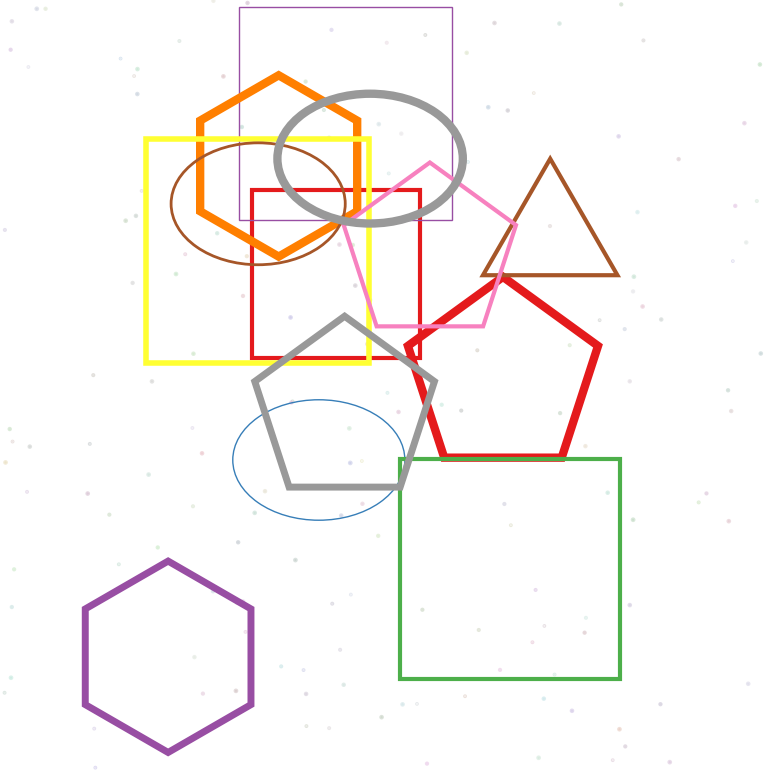[{"shape": "pentagon", "thickness": 3, "radius": 0.65, "center": [0.653, 0.511]}, {"shape": "square", "thickness": 1.5, "radius": 0.54, "center": [0.436, 0.644]}, {"shape": "oval", "thickness": 0.5, "radius": 0.56, "center": [0.414, 0.403]}, {"shape": "square", "thickness": 1.5, "radius": 0.71, "center": [0.662, 0.261]}, {"shape": "square", "thickness": 0.5, "radius": 0.69, "center": [0.448, 0.853]}, {"shape": "hexagon", "thickness": 2.5, "radius": 0.62, "center": [0.218, 0.147]}, {"shape": "hexagon", "thickness": 3, "radius": 0.59, "center": [0.362, 0.784]}, {"shape": "square", "thickness": 2, "radius": 0.72, "center": [0.335, 0.674]}, {"shape": "triangle", "thickness": 1.5, "radius": 0.5, "center": [0.715, 0.693]}, {"shape": "oval", "thickness": 1, "radius": 0.57, "center": [0.335, 0.735]}, {"shape": "pentagon", "thickness": 1.5, "radius": 0.59, "center": [0.558, 0.671]}, {"shape": "oval", "thickness": 3, "radius": 0.6, "center": [0.481, 0.794]}, {"shape": "pentagon", "thickness": 2.5, "radius": 0.61, "center": [0.448, 0.467]}]